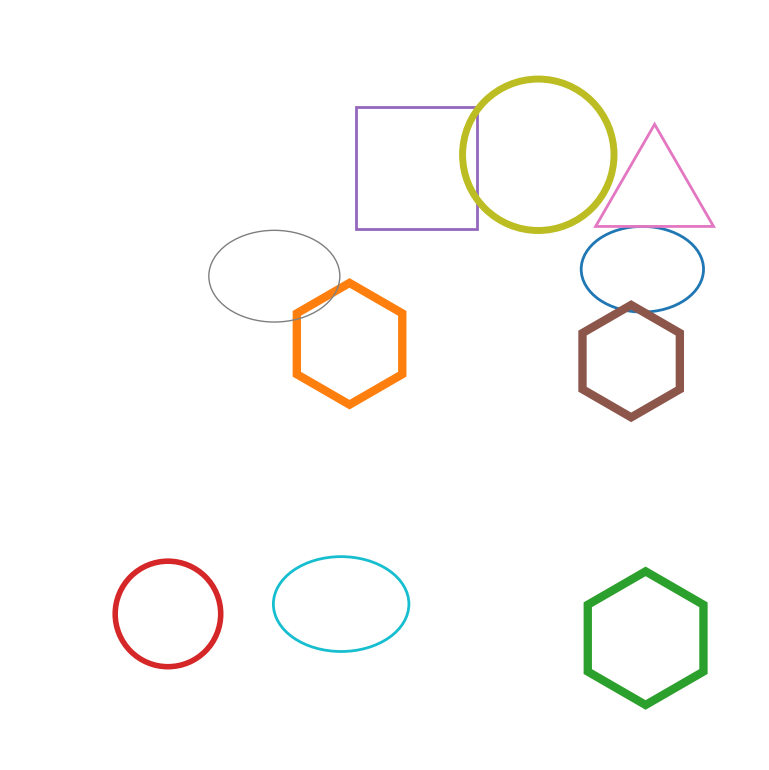[{"shape": "oval", "thickness": 1, "radius": 0.4, "center": [0.834, 0.65]}, {"shape": "hexagon", "thickness": 3, "radius": 0.4, "center": [0.454, 0.554]}, {"shape": "hexagon", "thickness": 3, "radius": 0.43, "center": [0.838, 0.171]}, {"shape": "circle", "thickness": 2, "radius": 0.34, "center": [0.218, 0.203]}, {"shape": "square", "thickness": 1, "radius": 0.39, "center": [0.541, 0.782]}, {"shape": "hexagon", "thickness": 3, "radius": 0.36, "center": [0.82, 0.531]}, {"shape": "triangle", "thickness": 1, "radius": 0.44, "center": [0.85, 0.75]}, {"shape": "oval", "thickness": 0.5, "radius": 0.43, "center": [0.356, 0.641]}, {"shape": "circle", "thickness": 2.5, "radius": 0.49, "center": [0.699, 0.799]}, {"shape": "oval", "thickness": 1, "radius": 0.44, "center": [0.443, 0.215]}]